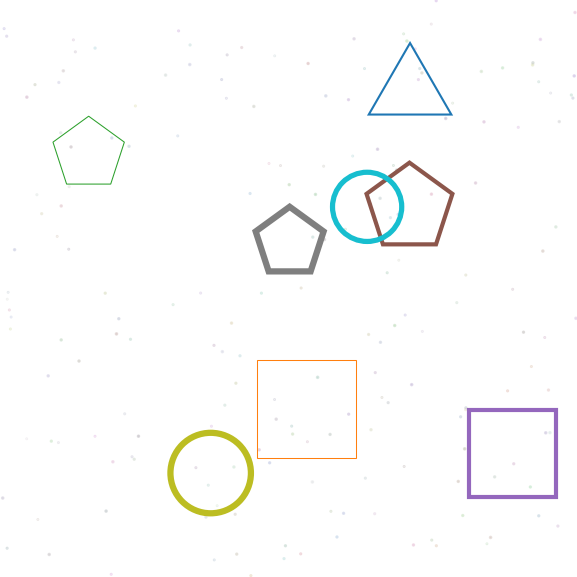[{"shape": "triangle", "thickness": 1, "radius": 0.41, "center": [0.71, 0.842]}, {"shape": "square", "thickness": 0.5, "radius": 0.43, "center": [0.531, 0.291]}, {"shape": "pentagon", "thickness": 0.5, "radius": 0.32, "center": [0.154, 0.733]}, {"shape": "square", "thickness": 2, "radius": 0.38, "center": [0.887, 0.214]}, {"shape": "pentagon", "thickness": 2, "radius": 0.39, "center": [0.709, 0.639]}, {"shape": "pentagon", "thickness": 3, "radius": 0.31, "center": [0.502, 0.579]}, {"shape": "circle", "thickness": 3, "radius": 0.35, "center": [0.365, 0.18]}, {"shape": "circle", "thickness": 2.5, "radius": 0.3, "center": [0.636, 0.641]}]